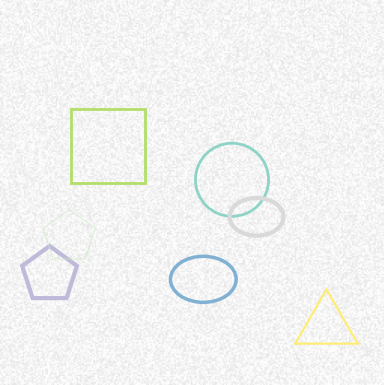[{"shape": "circle", "thickness": 2, "radius": 0.47, "center": [0.603, 0.533]}, {"shape": "pentagon", "thickness": 3, "radius": 0.37, "center": [0.129, 0.286]}, {"shape": "oval", "thickness": 2.5, "radius": 0.43, "center": [0.528, 0.275]}, {"shape": "square", "thickness": 2, "radius": 0.48, "center": [0.28, 0.622]}, {"shape": "oval", "thickness": 3, "radius": 0.35, "center": [0.666, 0.437]}, {"shape": "pentagon", "thickness": 0.5, "radius": 0.36, "center": [0.18, 0.385]}, {"shape": "triangle", "thickness": 1.5, "radius": 0.47, "center": [0.848, 0.154]}]